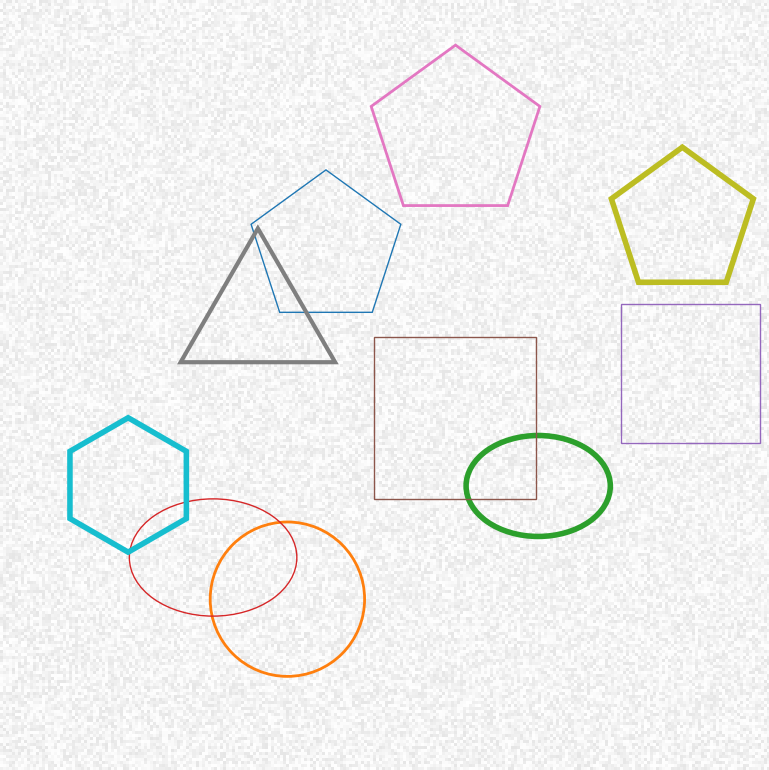[{"shape": "pentagon", "thickness": 0.5, "radius": 0.51, "center": [0.423, 0.677]}, {"shape": "circle", "thickness": 1, "radius": 0.5, "center": [0.373, 0.222]}, {"shape": "oval", "thickness": 2, "radius": 0.47, "center": [0.699, 0.369]}, {"shape": "oval", "thickness": 0.5, "radius": 0.54, "center": [0.277, 0.276]}, {"shape": "square", "thickness": 0.5, "radius": 0.45, "center": [0.897, 0.515]}, {"shape": "square", "thickness": 0.5, "radius": 0.53, "center": [0.59, 0.457]}, {"shape": "pentagon", "thickness": 1, "radius": 0.58, "center": [0.592, 0.826]}, {"shape": "triangle", "thickness": 1.5, "radius": 0.58, "center": [0.335, 0.588]}, {"shape": "pentagon", "thickness": 2, "radius": 0.48, "center": [0.886, 0.712]}, {"shape": "hexagon", "thickness": 2, "radius": 0.44, "center": [0.166, 0.37]}]